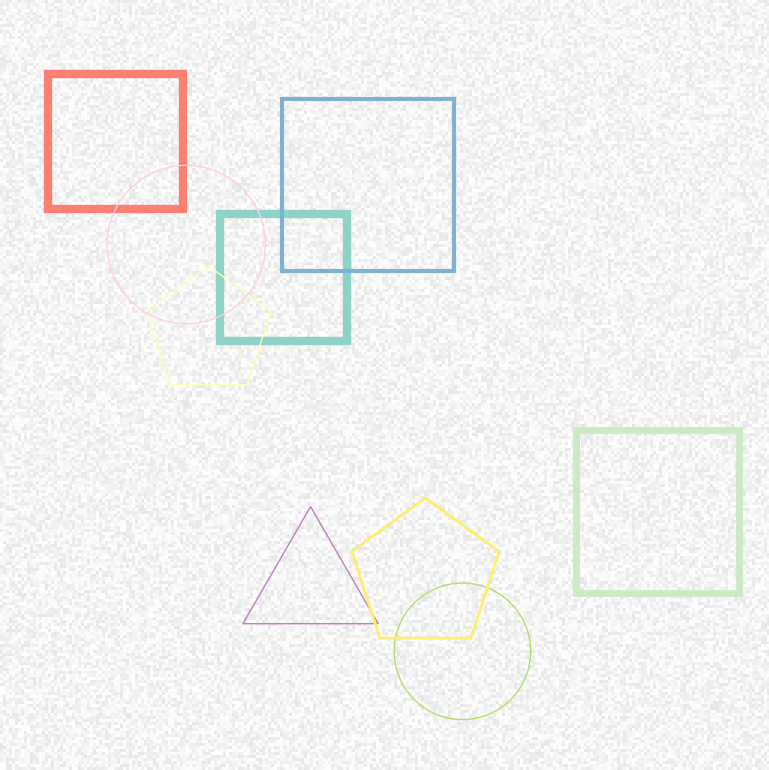[{"shape": "square", "thickness": 3, "radius": 0.41, "center": [0.368, 0.639]}, {"shape": "pentagon", "thickness": 0.5, "radius": 0.43, "center": [0.271, 0.569]}, {"shape": "square", "thickness": 3, "radius": 0.44, "center": [0.15, 0.816]}, {"shape": "square", "thickness": 1.5, "radius": 0.56, "center": [0.478, 0.759]}, {"shape": "circle", "thickness": 0.5, "radius": 0.44, "center": [0.601, 0.154]}, {"shape": "circle", "thickness": 0.5, "radius": 0.51, "center": [0.242, 0.682]}, {"shape": "triangle", "thickness": 0.5, "radius": 0.51, "center": [0.403, 0.241]}, {"shape": "square", "thickness": 2.5, "radius": 0.53, "center": [0.854, 0.336]}, {"shape": "pentagon", "thickness": 1, "radius": 0.5, "center": [0.552, 0.253]}]